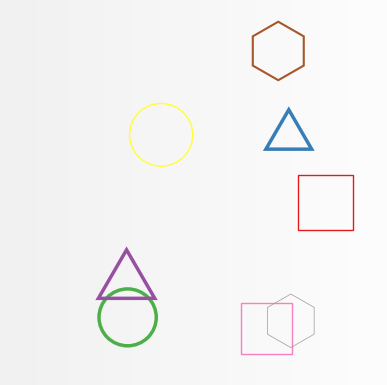[{"shape": "square", "thickness": 1, "radius": 0.35, "center": [0.84, 0.475]}, {"shape": "triangle", "thickness": 2.5, "radius": 0.34, "center": [0.745, 0.647]}, {"shape": "circle", "thickness": 2.5, "radius": 0.37, "center": [0.329, 0.176]}, {"shape": "triangle", "thickness": 2.5, "radius": 0.42, "center": [0.327, 0.267]}, {"shape": "circle", "thickness": 1, "radius": 0.41, "center": [0.416, 0.65]}, {"shape": "hexagon", "thickness": 1.5, "radius": 0.38, "center": [0.718, 0.868]}, {"shape": "square", "thickness": 1, "radius": 0.33, "center": [0.688, 0.147]}, {"shape": "hexagon", "thickness": 0.5, "radius": 0.35, "center": [0.75, 0.167]}]